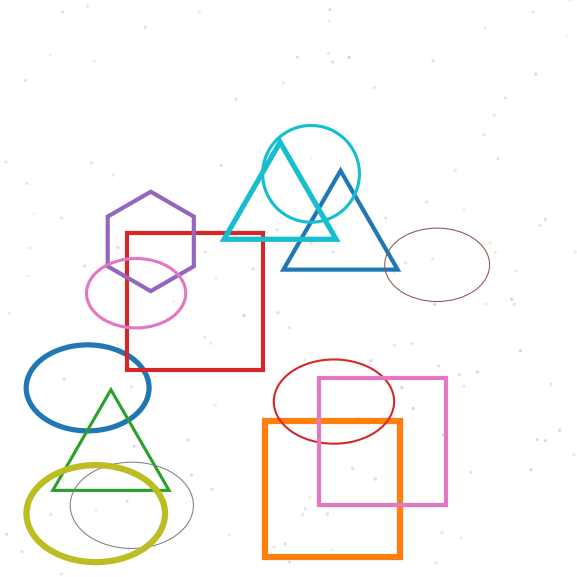[{"shape": "triangle", "thickness": 2, "radius": 0.57, "center": [0.59, 0.589]}, {"shape": "oval", "thickness": 2.5, "radius": 0.53, "center": [0.152, 0.327]}, {"shape": "square", "thickness": 3, "radius": 0.59, "center": [0.576, 0.152]}, {"shape": "triangle", "thickness": 1.5, "radius": 0.58, "center": [0.192, 0.208]}, {"shape": "square", "thickness": 2, "radius": 0.59, "center": [0.338, 0.477]}, {"shape": "oval", "thickness": 1, "radius": 0.52, "center": [0.578, 0.304]}, {"shape": "hexagon", "thickness": 2, "radius": 0.43, "center": [0.261, 0.581]}, {"shape": "oval", "thickness": 0.5, "radius": 0.45, "center": [0.757, 0.541]}, {"shape": "square", "thickness": 2, "radius": 0.55, "center": [0.662, 0.235]}, {"shape": "oval", "thickness": 1.5, "radius": 0.43, "center": [0.236, 0.491]}, {"shape": "oval", "thickness": 0.5, "radius": 0.53, "center": [0.228, 0.124]}, {"shape": "oval", "thickness": 3, "radius": 0.6, "center": [0.166, 0.11]}, {"shape": "circle", "thickness": 1.5, "radius": 0.42, "center": [0.539, 0.698]}, {"shape": "triangle", "thickness": 2.5, "radius": 0.56, "center": [0.485, 0.641]}]